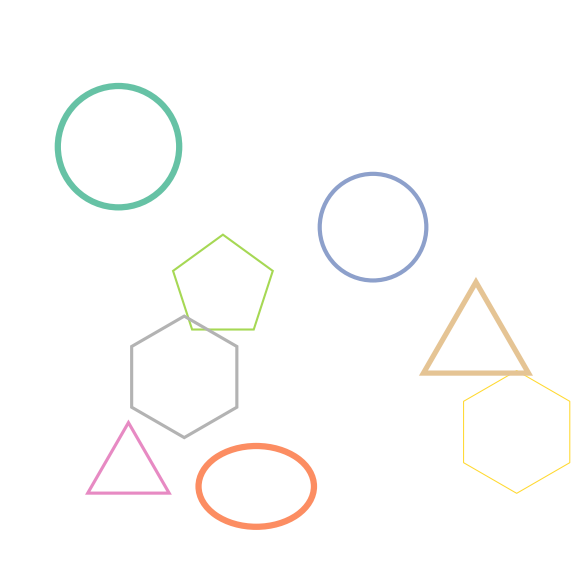[{"shape": "circle", "thickness": 3, "radius": 0.53, "center": [0.205, 0.745]}, {"shape": "oval", "thickness": 3, "radius": 0.5, "center": [0.444, 0.157]}, {"shape": "circle", "thickness": 2, "radius": 0.46, "center": [0.646, 0.606]}, {"shape": "triangle", "thickness": 1.5, "radius": 0.41, "center": [0.222, 0.186]}, {"shape": "pentagon", "thickness": 1, "radius": 0.45, "center": [0.386, 0.502]}, {"shape": "hexagon", "thickness": 0.5, "radius": 0.53, "center": [0.895, 0.251]}, {"shape": "triangle", "thickness": 2.5, "radius": 0.53, "center": [0.824, 0.406]}, {"shape": "hexagon", "thickness": 1.5, "radius": 0.53, "center": [0.319, 0.347]}]